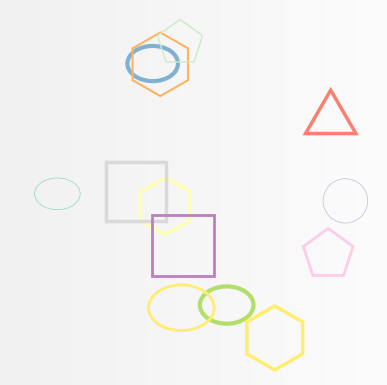[{"shape": "oval", "thickness": 0.5, "radius": 0.29, "center": [0.148, 0.497]}, {"shape": "hexagon", "thickness": 2.5, "radius": 0.37, "center": [0.427, 0.464]}, {"shape": "circle", "thickness": 0.5, "radius": 0.29, "center": [0.891, 0.478]}, {"shape": "triangle", "thickness": 2.5, "radius": 0.38, "center": [0.853, 0.691]}, {"shape": "oval", "thickness": 3, "radius": 0.33, "center": [0.394, 0.835]}, {"shape": "hexagon", "thickness": 1.5, "radius": 0.41, "center": [0.414, 0.833]}, {"shape": "oval", "thickness": 3, "radius": 0.35, "center": [0.585, 0.208]}, {"shape": "pentagon", "thickness": 2, "radius": 0.34, "center": [0.847, 0.339]}, {"shape": "square", "thickness": 2.5, "radius": 0.38, "center": [0.351, 0.503]}, {"shape": "square", "thickness": 2, "radius": 0.4, "center": [0.473, 0.362]}, {"shape": "pentagon", "thickness": 1, "radius": 0.31, "center": [0.465, 0.888]}, {"shape": "oval", "thickness": 2, "radius": 0.42, "center": [0.468, 0.201]}, {"shape": "hexagon", "thickness": 2.5, "radius": 0.42, "center": [0.709, 0.122]}]